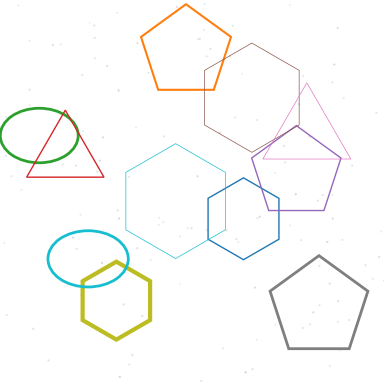[{"shape": "hexagon", "thickness": 1, "radius": 0.53, "center": [0.632, 0.432]}, {"shape": "pentagon", "thickness": 1.5, "radius": 0.61, "center": [0.483, 0.866]}, {"shape": "oval", "thickness": 2, "radius": 0.51, "center": [0.102, 0.648]}, {"shape": "triangle", "thickness": 1, "radius": 0.58, "center": [0.17, 0.598]}, {"shape": "pentagon", "thickness": 1, "radius": 0.61, "center": [0.77, 0.552]}, {"shape": "hexagon", "thickness": 0.5, "radius": 0.71, "center": [0.654, 0.746]}, {"shape": "triangle", "thickness": 0.5, "radius": 0.66, "center": [0.797, 0.653]}, {"shape": "pentagon", "thickness": 2, "radius": 0.67, "center": [0.829, 0.202]}, {"shape": "hexagon", "thickness": 3, "radius": 0.51, "center": [0.302, 0.219]}, {"shape": "hexagon", "thickness": 0.5, "radius": 0.75, "center": [0.456, 0.478]}, {"shape": "oval", "thickness": 2, "radius": 0.52, "center": [0.229, 0.328]}]